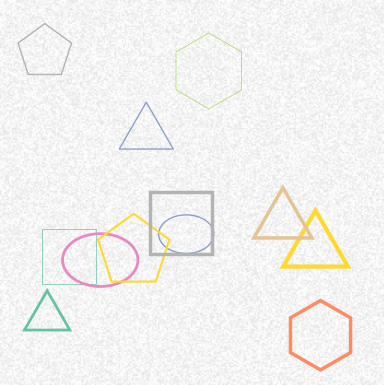[{"shape": "square", "thickness": 0.5, "radius": 0.36, "center": [0.179, 0.334]}, {"shape": "triangle", "thickness": 2, "radius": 0.34, "center": [0.123, 0.177]}, {"shape": "hexagon", "thickness": 2.5, "radius": 0.45, "center": [0.833, 0.129]}, {"shape": "oval", "thickness": 1, "radius": 0.36, "center": [0.484, 0.392]}, {"shape": "triangle", "thickness": 1, "radius": 0.41, "center": [0.38, 0.653]}, {"shape": "oval", "thickness": 2, "radius": 0.49, "center": [0.26, 0.325]}, {"shape": "hexagon", "thickness": 0.5, "radius": 0.49, "center": [0.542, 0.816]}, {"shape": "triangle", "thickness": 3, "radius": 0.49, "center": [0.82, 0.356]}, {"shape": "pentagon", "thickness": 1.5, "radius": 0.49, "center": [0.347, 0.347]}, {"shape": "triangle", "thickness": 2.5, "radius": 0.43, "center": [0.735, 0.426]}, {"shape": "pentagon", "thickness": 1, "radius": 0.37, "center": [0.116, 0.866]}, {"shape": "square", "thickness": 2.5, "radius": 0.4, "center": [0.471, 0.42]}]